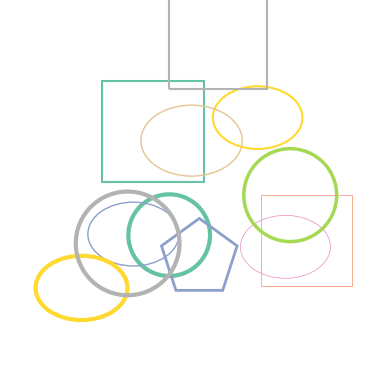[{"shape": "circle", "thickness": 3, "radius": 0.53, "center": [0.439, 0.389]}, {"shape": "square", "thickness": 1.5, "radius": 0.66, "center": [0.397, 0.659]}, {"shape": "square", "thickness": 0.5, "radius": 0.59, "center": [0.796, 0.375]}, {"shape": "pentagon", "thickness": 2, "radius": 0.52, "center": [0.518, 0.329]}, {"shape": "oval", "thickness": 1, "radius": 0.59, "center": [0.347, 0.392]}, {"shape": "oval", "thickness": 0.5, "radius": 0.58, "center": [0.741, 0.359]}, {"shape": "circle", "thickness": 2.5, "radius": 0.6, "center": [0.754, 0.493]}, {"shape": "oval", "thickness": 1.5, "radius": 0.58, "center": [0.669, 0.695]}, {"shape": "oval", "thickness": 3, "radius": 0.6, "center": [0.212, 0.252]}, {"shape": "oval", "thickness": 1, "radius": 0.66, "center": [0.498, 0.635]}, {"shape": "circle", "thickness": 3, "radius": 0.67, "center": [0.332, 0.368]}, {"shape": "square", "thickness": 1.5, "radius": 0.64, "center": [0.566, 0.897]}]